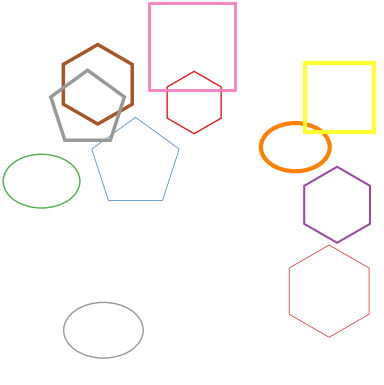[{"shape": "hexagon", "thickness": 1, "radius": 0.4, "center": [0.504, 0.734]}, {"shape": "hexagon", "thickness": 0.5, "radius": 0.6, "center": [0.855, 0.244]}, {"shape": "pentagon", "thickness": 0.5, "radius": 0.6, "center": [0.352, 0.576]}, {"shape": "oval", "thickness": 1, "radius": 0.5, "center": [0.108, 0.529]}, {"shape": "hexagon", "thickness": 1.5, "radius": 0.49, "center": [0.876, 0.468]}, {"shape": "oval", "thickness": 3, "radius": 0.45, "center": [0.767, 0.618]}, {"shape": "square", "thickness": 3, "radius": 0.45, "center": [0.882, 0.747]}, {"shape": "hexagon", "thickness": 2.5, "radius": 0.52, "center": [0.254, 0.781]}, {"shape": "square", "thickness": 2, "radius": 0.56, "center": [0.499, 0.879]}, {"shape": "pentagon", "thickness": 2.5, "radius": 0.5, "center": [0.228, 0.717]}, {"shape": "oval", "thickness": 1, "radius": 0.52, "center": [0.269, 0.142]}]